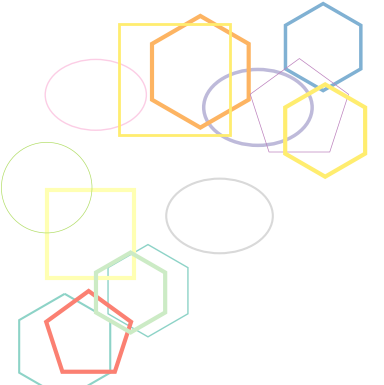[{"shape": "hexagon", "thickness": 1.5, "radius": 0.68, "center": [0.168, 0.1]}, {"shape": "hexagon", "thickness": 1, "radius": 0.6, "center": [0.384, 0.245]}, {"shape": "square", "thickness": 3, "radius": 0.57, "center": [0.236, 0.393]}, {"shape": "oval", "thickness": 2.5, "radius": 0.7, "center": [0.67, 0.721]}, {"shape": "pentagon", "thickness": 3, "radius": 0.58, "center": [0.23, 0.128]}, {"shape": "hexagon", "thickness": 2.5, "radius": 0.57, "center": [0.839, 0.878]}, {"shape": "hexagon", "thickness": 3, "radius": 0.73, "center": [0.52, 0.814]}, {"shape": "circle", "thickness": 0.5, "radius": 0.59, "center": [0.121, 0.513]}, {"shape": "oval", "thickness": 1, "radius": 0.66, "center": [0.249, 0.754]}, {"shape": "oval", "thickness": 1.5, "radius": 0.69, "center": [0.57, 0.439]}, {"shape": "pentagon", "thickness": 0.5, "radius": 0.67, "center": [0.778, 0.714]}, {"shape": "hexagon", "thickness": 3, "radius": 0.52, "center": [0.339, 0.24]}, {"shape": "square", "thickness": 2, "radius": 0.72, "center": [0.454, 0.794]}, {"shape": "hexagon", "thickness": 3, "radius": 0.6, "center": [0.845, 0.661]}]